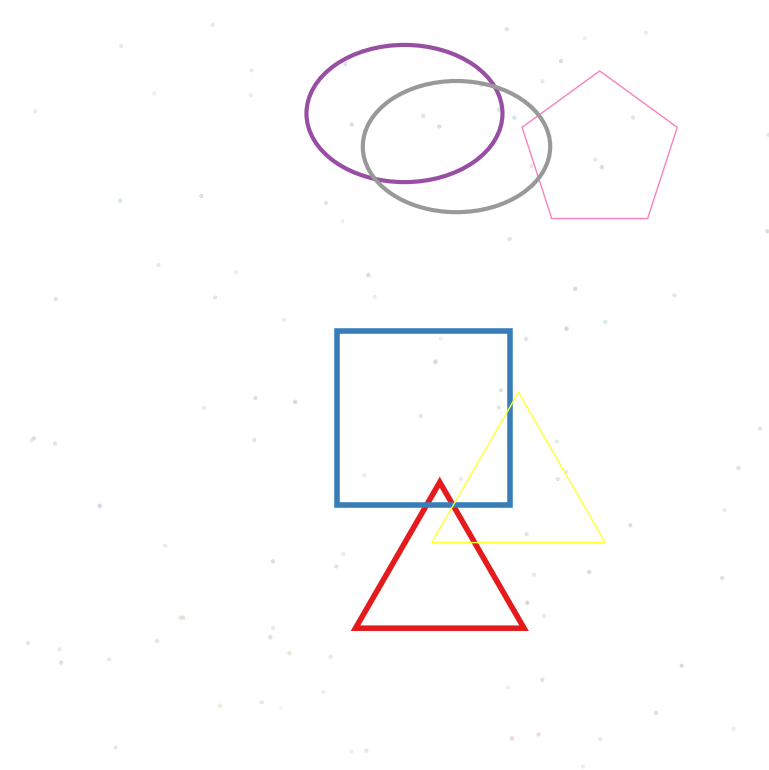[{"shape": "triangle", "thickness": 2, "radius": 0.63, "center": [0.571, 0.247]}, {"shape": "square", "thickness": 2, "radius": 0.56, "center": [0.55, 0.457]}, {"shape": "oval", "thickness": 1.5, "radius": 0.64, "center": [0.525, 0.853]}, {"shape": "triangle", "thickness": 0.5, "radius": 0.65, "center": [0.673, 0.36]}, {"shape": "pentagon", "thickness": 0.5, "radius": 0.53, "center": [0.779, 0.802]}, {"shape": "oval", "thickness": 1.5, "radius": 0.61, "center": [0.593, 0.81]}]